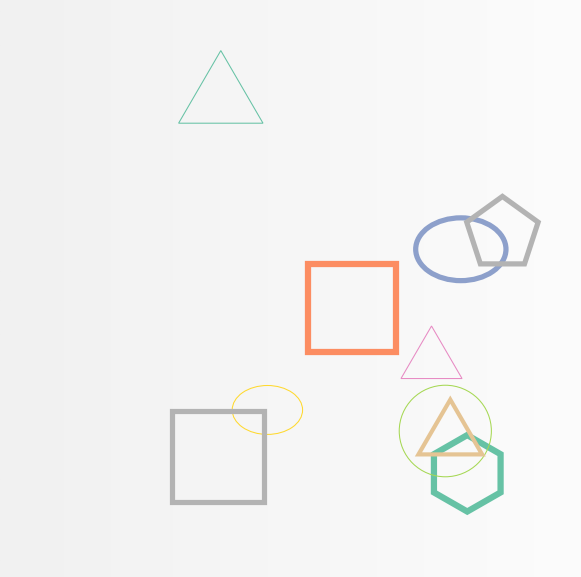[{"shape": "triangle", "thickness": 0.5, "radius": 0.42, "center": [0.38, 0.828]}, {"shape": "hexagon", "thickness": 3, "radius": 0.33, "center": [0.804, 0.18]}, {"shape": "square", "thickness": 3, "radius": 0.38, "center": [0.606, 0.466]}, {"shape": "oval", "thickness": 2.5, "radius": 0.39, "center": [0.793, 0.568]}, {"shape": "triangle", "thickness": 0.5, "radius": 0.3, "center": [0.742, 0.374]}, {"shape": "circle", "thickness": 0.5, "radius": 0.4, "center": [0.766, 0.253]}, {"shape": "oval", "thickness": 0.5, "radius": 0.3, "center": [0.46, 0.289]}, {"shape": "triangle", "thickness": 2, "radius": 0.32, "center": [0.775, 0.244]}, {"shape": "square", "thickness": 2.5, "radius": 0.39, "center": [0.375, 0.208]}, {"shape": "pentagon", "thickness": 2.5, "radius": 0.32, "center": [0.864, 0.594]}]